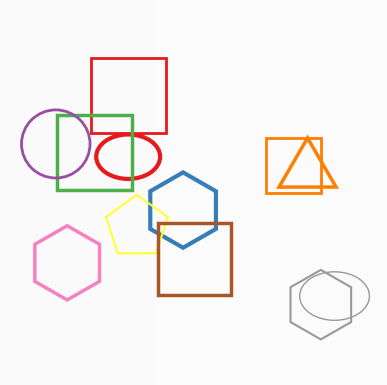[{"shape": "oval", "thickness": 3, "radius": 0.41, "center": [0.331, 0.593]}, {"shape": "square", "thickness": 2, "radius": 0.49, "center": [0.331, 0.752]}, {"shape": "hexagon", "thickness": 3, "radius": 0.49, "center": [0.473, 0.454]}, {"shape": "square", "thickness": 2.5, "radius": 0.49, "center": [0.244, 0.603]}, {"shape": "circle", "thickness": 2, "radius": 0.44, "center": [0.144, 0.626]}, {"shape": "triangle", "thickness": 2.5, "radius": 0.42, "center": [0.794, 0.557]}, {"shape": "square", "thickness": 2, "radius": 0.35, "center": [0.757, 0.57]}, {"shape": "pentagon", "thickness": 1.5, "radius": 0.42, "center": [0.353, 0.41]}, {"shape": "square", "thickness": 2.5, "radius": 0.47, "center": [0.502, 0.326]}, {"shape": "hexagon", "thickness": 2.5, "radius": 0.48, "center": [0.173, 0.317]}, {"shape": "oval", "thickness": 1, "radius": 0.45, "center": [0.863, 0.231]}, {"shape": "hexagon", "thickness": 1.5, "radius": 0.45, "center": [0.828, 0.209]}]